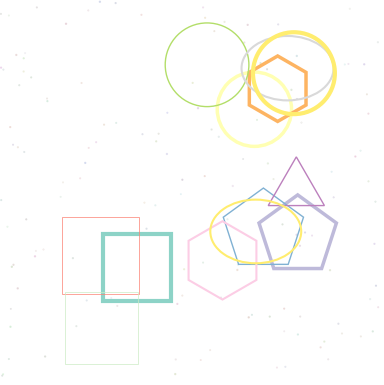[{"shape": "square", "thickness": 3, "radius": 0.44, "center": [0.356, 0.306]}, {"shape": "circle", "thickness": 2.5, "radius": 0.48, "center": [0.661, 0.716]}, {"shape": "pentagon", "thickness": 2.5, "radius": 0.53, "center": [0.773, 0.388]}, {"shape": "square", "thickness": 0.5, "radius": 0.5, "center": [0.261, 0.336]}, {"shape": "pentagon", "thickness": 1, "radius": 0.55, "center": [0.684, 0.402]}, {"shape": "hexagon", "thickness": 2.5, "radius": 0.43, "center": [0.721, 0.77]}, {"shape": "circle", "thickness": 1, "radius": 0.54, "center": [0.538, 0.832]}, {"shape": "hexagon", "thickness": 1.5, "radius": 0.51, "center": [0.578, 0.324]}, {"shape": "oval", "thickness": 1.5, "radius": 0.6, "center": [0.747, 0.823]}, {"shape": "triangle", "thickness": 1, "radius": 0.42, "center": [0.77, 0.508]}, {"shape": "square", "thickness": 0.5, "radius": 0.47, "center": [0.263, 0.148]}, {"shape": "oval", "thickness": 1.5, "radius": 0.59, "center": [0.664, 0.399]}, {"shape": "circle", "thickness": 3, "radius": 0.53, "center": [0.763, 0.81]}]